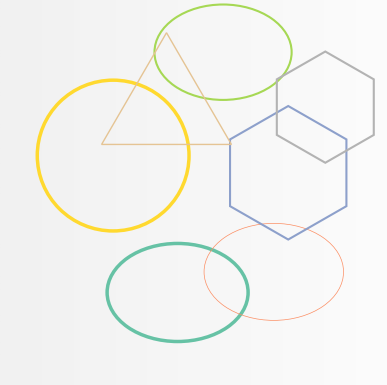[{"shape": "oval", "thickness": 2.5, "radius": 0.91, "center": [0.458, 0.24]}, {"shape": "oval", "thickness": 0.5, "radius": 0.9, "center": [0.707, 0.294]}, {"shape": "hexagon", "thickness": 1.5, "radius": 0.87, "center": [0.744, 0.551]}, {"shape": "oval", "thickness": 1.5, "radius": 0.88, "center": [0.576, 0.864]}, {"shape": "circle", "thickness": 2.5, "radius": 0.98, "center": [0.292, 0.596]}, {"shape": "triangle", "thickness": 1, "radius": 0.97, "center": [0.43, 0.722]}, {"shape": "hexagon", "thickness": 1.5, "radius": 0.72, "center": [0.839, 0.722]}]